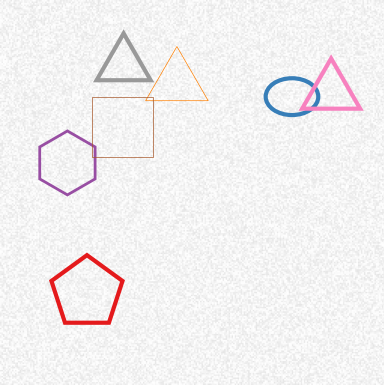[{"shape": "pentagon", "thickness": 3, "radius": 0.49, "center": [0.226, 0.24]}, {"shape": "oval", "thickness": 3, "radius": 0.34, "center": [0.758, 0.749]}, {"shape": "hexagon", "thickness": 2, "radius": 0.42, "center": [0.175, 0.577]}, {"shape": "triangle", "thickness": 0.5, "radius": 0.47, "center": [0.459, 0.785]}, {"shape": "square", "thickness": 0.5, "radius": 0.39, "center": [0.318, 0.67]}, {"shape": "triangle", "thickness": 3, "radius": 0.44, "center": [0.86, 0.761]}, {"shape": "triangle", "thickness": 3, "radius": 0.41, "center": [0.321, 0.832]}]